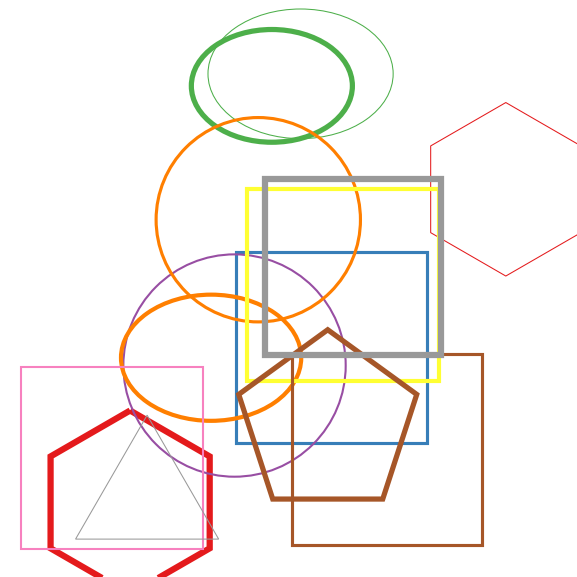[{"shape": "hexagon", "thickness": 3, "radius": 0.8, "center": [0.225, 0.129]}, {"shape": "hexagon", "thickness": 0.5, "radius": 0.75, "center": [0.876, 0.671]}, {"shape": "square", "thickness": 1.5, "radius": 0.83, "center": [0.574, 0.397]}, {"shape": "oval", "thickness": 2.5, "radius": 0.7, "center": [0.471, 0.85]}, {"shape": "oval", "thickness": 0.5, "radius": 0.8, "center": [0.52, 0.871]}, {"shape": "circle", "thickness": 1, "radius": 0.96, "center": [0.406, 0.366]}, {"shape": "circle", "thickness": 1.5, "radius": 0.88, "center": [0.447, 0.619]}, {"shape": "oval", "thickness": 2, "radius": 0.78, "center": [0.366, 0.38]}, {"shape": "square", "thickness": 2, "radius": 0.83, "center": [0.594, 0.506]}, {"shape": "pentagon", "thickness": 2.5, "radius": 0.81, "center": [0.568, 0.266]}, {"shape": "square", "thickness": 1.5, "radius": 0.82, "center": [0.671, 0.221]}, {"shape": "square", "thickness": 1, "radius": 0.79, "center": [0.193, 0.206]}, {"shape": "square", "thickness": 3, "radius": 0.76, "center": [0.612, 0.536]}, {"shape": "triangle", "thickness": 0.5, "radius": 0.72, "center": [0.255, 0.137]}]